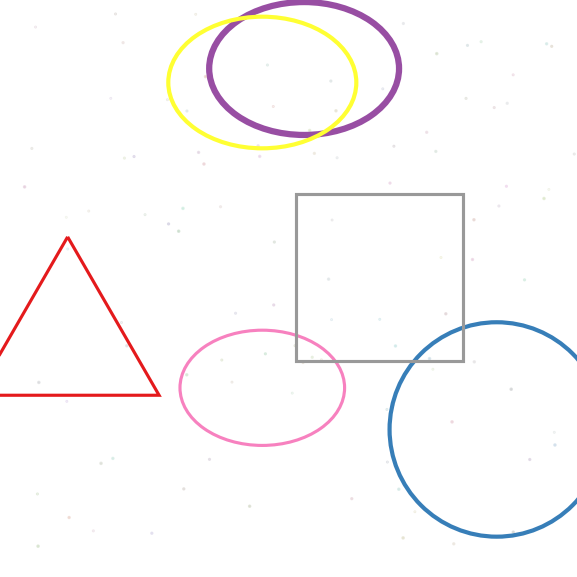[{"shape": "triangle", "thickness": 1.5, "radius": 0.91, "center": [0.117, 0.406]}, {"shape": "circle", "thickness": 2, "radius": 0.93, "center": [0.86, 0.255]}, {"shape": "oval", "thickness": 3, "radius": 0.82, "center": [0.527, 0.881]}, {"shape": "oval", "thickness": 2, "radius": 0.81, "center": [0.454, 0.856]}, {"shape": "oval", "thickness": 1.5, "radius": 0.71, "center": [0.454, 0.328]}, {"shape": "square", "thickness": 1.5, "radius": 0.72, "center": [0.657, 0.519]}]